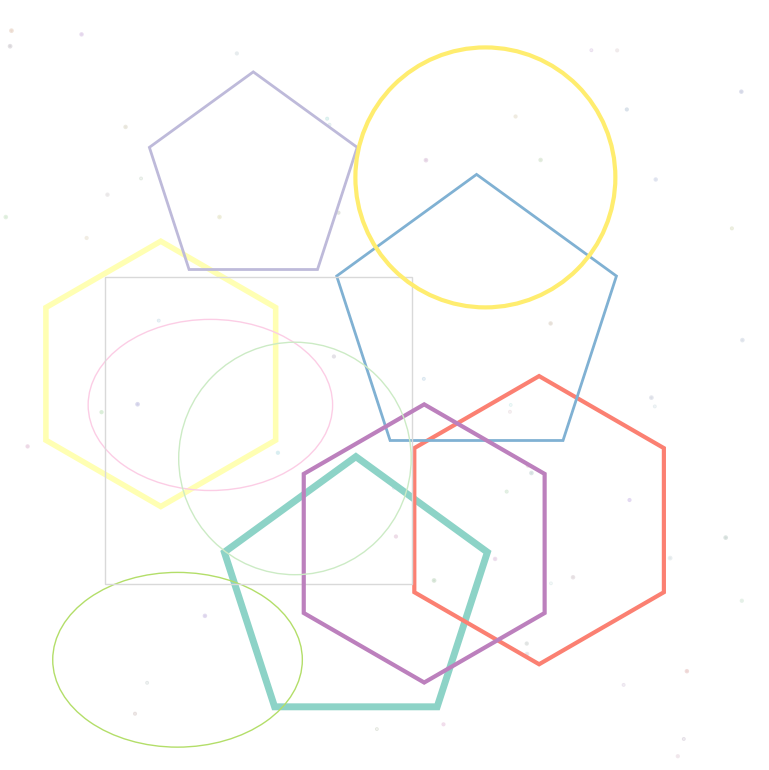[{"shape": "pentagon", "thickness": 2.5, "radius": 0.9, "center": [0.462, 0.227]}, {"shape": "hexagon", "thickness": 2, "radius": 0.86, "center": [0.209, 0.514]}, {"shape": "pentagon", "thickness": 1, "radius": 0.71, "center": [0.329, 0.765]}, {"shape": "hexagon", "thickness": 1.5, "radius": 0.94, "center": [0.7, 0.324]}, {"shape": "pentagon", "thickness": 1, "radius": 0.96, "center": [0.619, 0.582]}, {"shape": "oval", "thickness": 0.5, "radius": 0.81, "center": [0.231, 0.143]}, {"shape": "oval", "thickness": 0.5, "radius": 0.79, "center": [0.273, 0.474]}, {"shape": "square", "thickness": 0.5, "radius": 1.0, "center": [0.336, 0.441]}, {"shape": "hexagon", "thickness": 1.5, "radius": 0.9, "center": [0.551, 0.294]}, {"shape": "circle", "thickness": 0.5, "radius": 0.75, "center": [0.383, 0.405]}, {"shape": "circle", "thickness": 1.5, "radius": 0.84, "center": [0.63, 0.77]}]